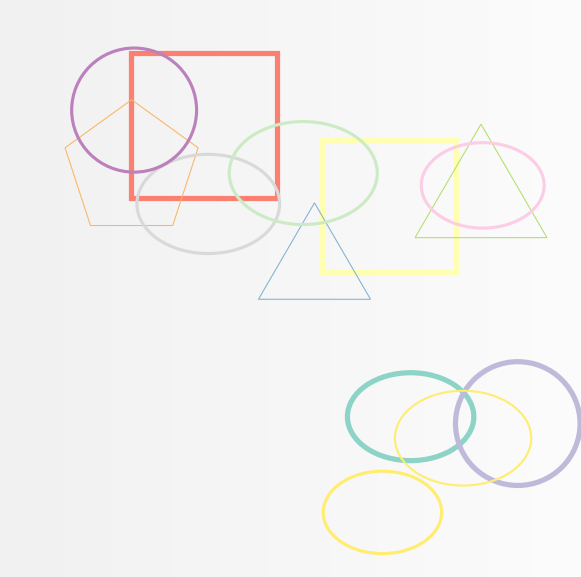[{"shape": "oval", "thickness": 2.5, "radius": 0.54, "center": [0.706, 0.278]}, {"shape": "square", "thickness": 2.5, "radius": 0.58, "center": [0.669, 0.642]}, {"shape": "circle", "thickness": 2.5, "radius": 0.54, "center": [0.891, 0.266]}, {"shape": "square", "thickness": 2.5, "radius": 0.63, "center": [0.35, 0.782]}, {"shape": "triangle", "thickness": 0.5, "radius": 0.56, "center": [0.541, 0.537]}, {"shape": "pentagon", "thickness": 0.5, "radius": 0.6, "center": [0.226, 0.706]}, {"shape": "triangle", "thickness": 0.5, "radius": 0.66, "center": [0.828, 0.653]}, {"shape": "oval", "thickness": 1.5, "radius": 0.53, "center": [0.83, 0.678]}, {"shape": "oval", "thickness": 1.5, "radius": 0.61, "center": [0.358, 0.646]}, {"shape": "circle", "thickness": 1.5, "radius": 0.54, "center": [0.231, 0.808]}, {"shape": "oval", "thickness": 1.5, "radius": 0.64, "center": [0.522, 0.699]}, {"shape": "oval", "thickness": 1, "radius": 0.59, "center": [0.797, 0.24]}, {"shape": "oval", "thickness": 1.5, "radius": 0.51, "center": [0.658, 0.112]}]